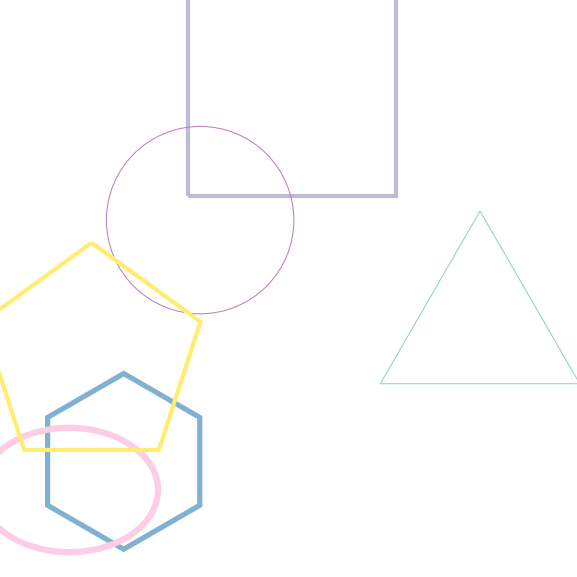[{"shape": "triangle", "thickness": 0.5, "radius": 1.0, "center": [0.831, 0.434]}, {"shape": "square", "thickness": 2, "radius": 0.9, "center": [0.506, 0.841]}, {"shape": "hexagon", "thickness": 2.5, "radius": 0.76, "center": [0.214, 0.2]}, {"shape": "oval", "thickness": 3, "radius": 0.77, "center": [0.12, 0.151]}, {"shape": "circle", "thickness": 0.5, "radius": 0.81, "center": [0.347, 0.618]}, {"shape": "pentagon", "thickness": 2, "radius": 0.99, "center": [0.158, 0.381]}]